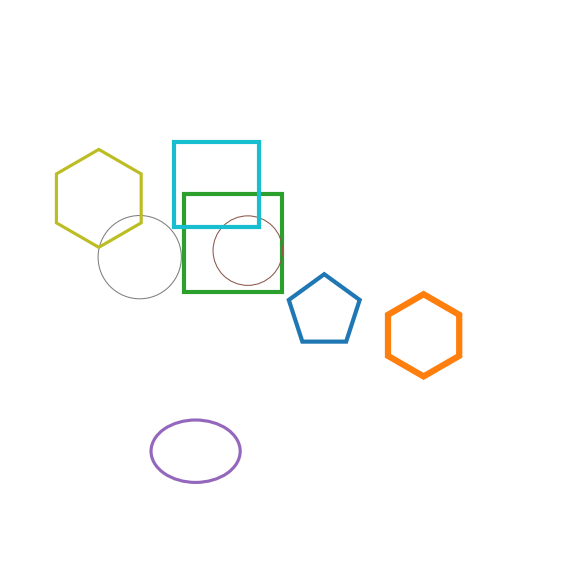[{"shape": "pentagon", "thickness": 2, "radius": 0.32, "center": [0.561, 0.46]}, {"shape": "hexagon", "thickness": 3, "radius": 0.36, "center": [0.734, 0.418]}, {"shape": "square", "thickness": 2, "radius": 0.43, "center": [0.404, 0.579]}, {"shape": "oval", "thickness": 1.5, "radius": 0.39, "center": [0.339, 0.218]}, {"shape": "circle", "thickness": 0.5, "radius": 0.3, "center": [0.429, 0.565]}, {"shape": "circle", "thickness": 0.5, "radius": 0.36, "center": [0.242, 0.554]}, {"shape": "hexagon", "thickness": 1.5, "radius": 0.42, "center": [0.171, 0.656]}, {"shape": "square", "thickness": 2, "radius": 0.37, "center": [0.375, 0.679]}]